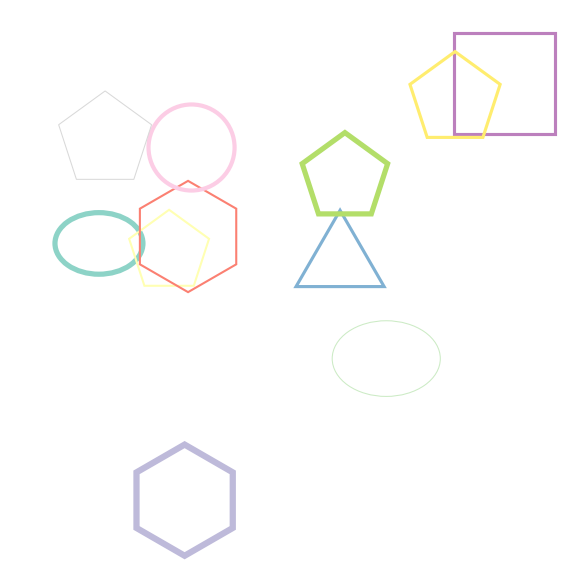[{"shape": "oval", "thickness": 2.5, "radius": 0.38, "center": [0.171, 0.578]}, {"shape": "pentagon", "thickness": 1, "radius": 0.36, "center": [0.293, 0.563]}, {"shape": "hexagon", "thickness": 3, "radius": 0.48, "center": [0.32, 0.133]}, {"shape": "hexagon", "thickness": 1, "radius": 0.48, "center": [0.326, 0.59]}, {"shape": "triangle", "thickness": 1.5, "radius": 0.44, "center": [0.589, 0.547]}, {"shape": "pentagon", "thickness": 2.5, "radius": 0.39, "center": [0.597, 0.692]}, {"shape": "circle", "thickness": 2, "radius": 0.37, "center": [0.332, 0.744]}, {"shape": "pentagon", "thickness": 0.5, "radius": 0.42, "center": [0.182, 0.757]}, {"shape": "square", "thickness": 1.5, "radius": 0.44, "center": [0.874, 0.854]}, {"shape": "oval", "thickness": 0.5, "radius": 0.47, "center": [0.669, 0.378]}, {"shape": "pentagon", "thickness": 1.5, "radius": 0.41, "center": [0.788, 0.828]}]